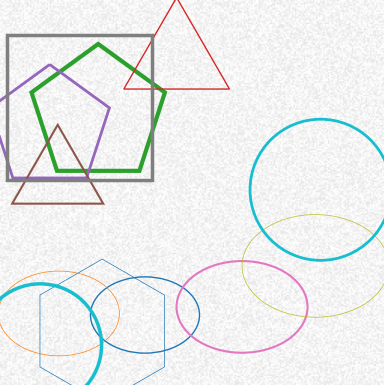[{"shape": "hexagon", "thickness": 0.5, "radius": 0.93, "center": [0.266, 0.14]}, {"shape": "oval", "thickness": 1, "radius": 0.71, "center": [0.377, 0.182]}, {"shape": "oval", "thickness": 0.5, "radius": 0.79, "center": [0.153, 0.186]}, {"shape": "pentagon", "thickness": 3, "radius": 0.91, "center": [0.255, 0.704]}, {"shape": "triangle", "thickness": 1, "radius": 0.79, "center": [0.459, 0.848]}, {"shape": "pentagon", "thickness": 2, "radius": 0.81, "center": [0.129, 0.669]}, {"shape": "triangle", "thickness": 1.5, "radius": 0.68, "center": [0.15, 0.539]}, {"shape": "oval", "thickness": 1.5, "radius": 0.85, "center": [0.629, 0.203]}, {"shape": "square", "thickness": 2.5, "radius": 0.94, "center": [0.207, 0.72]}, {"shape": "oval", "thickness": 0.5, "radius": 0.95, "center": [0.819, 0.309]}, {"shape": "circle", "thickness": 2.5, "radius": 0.8, "center": [0.104, 0.103]}, {"shape": "circle", "thickness": 2, "radius": 0.92, "center": [0.833, 0.507]}]